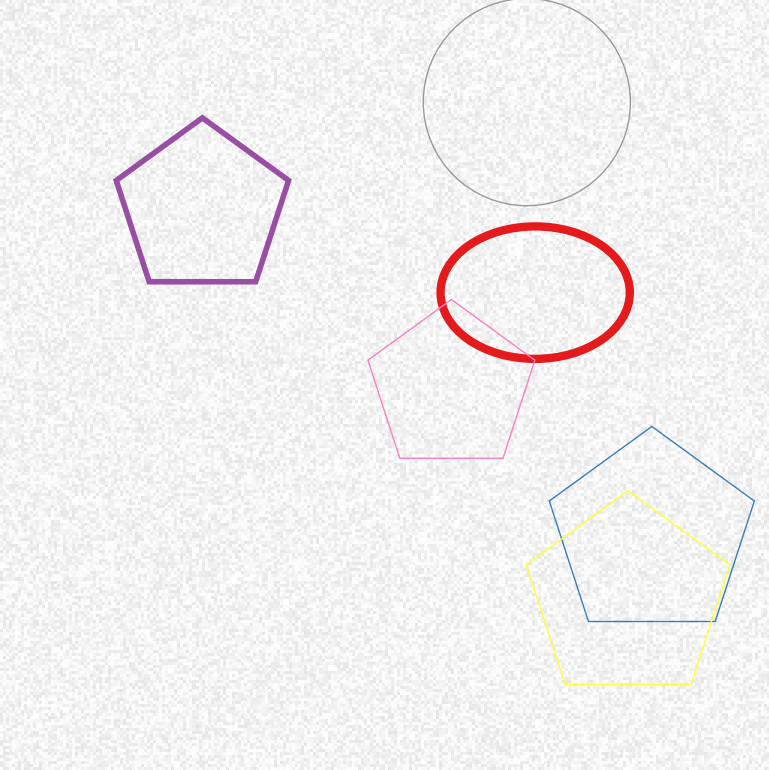[{"shape": "oval", "thickness": 3, "radius": 0.61, "center": [0.695, 0.62]}, {"shape": "pentagon", "thickness": 0.5, "radius": 0.7, "center": [0.847, 0.306]}, {"shape": "pentagon", "thickness": 2, "radius": 0.59, "center": [0.263, 0.729]}, {"shape": "pentagon", "thickness": 0.5, "radius": 0.7, "center": [0.816, 0.224]}, {"shape": "pentagon", "thickness": 0.5, "radius": 0.57, "center": [0.586, 0.497]}, {"shape": "circle", "thickness": 0.5, "radius": 0.67, "center": [0.684, 0.867]}]